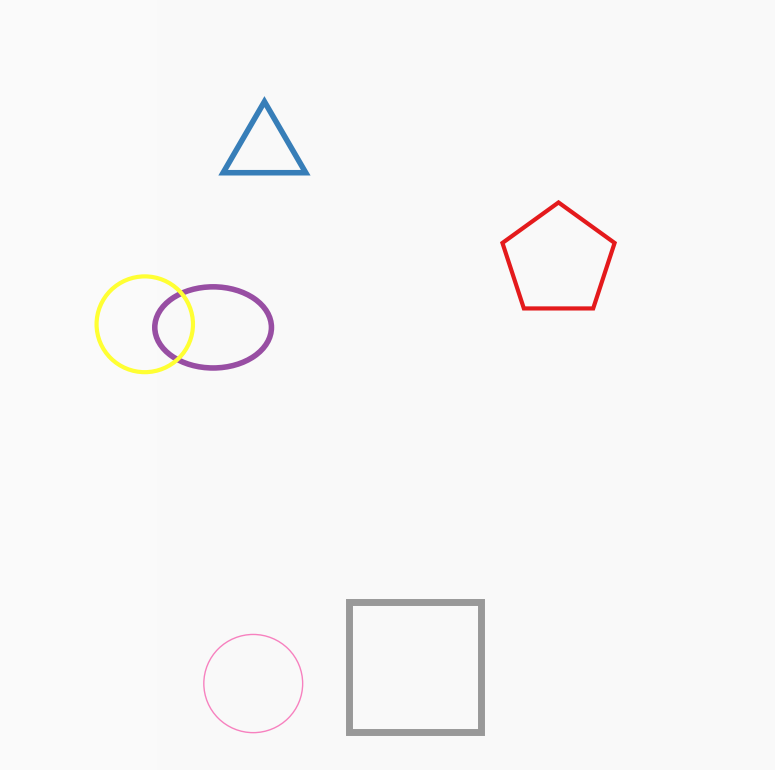[{"shape": "pentagon", "thickness": 1.5, "radius": 0.38, "center": [0.721, 0.661]}, {"shape": "triangle", "thickness": 2, "radius": 0.31, "center": [0.341, 0.806]}, {"shape": "oval", "thickness": 2, "radius": 0.38, "center": [0.275, 0.575]}, {"shape": "circle", "thickness": 1.5, "radius": 0.31, "center": [0.187, 0.579]}, {"shape": "circle", "thickness": 0.5, "radius": 0.32, "center": [0.327, 0.112]}, {"shape": "square", "thickness": 2.5, "radius": 0.42, "center": [0.535, 0.134]}]